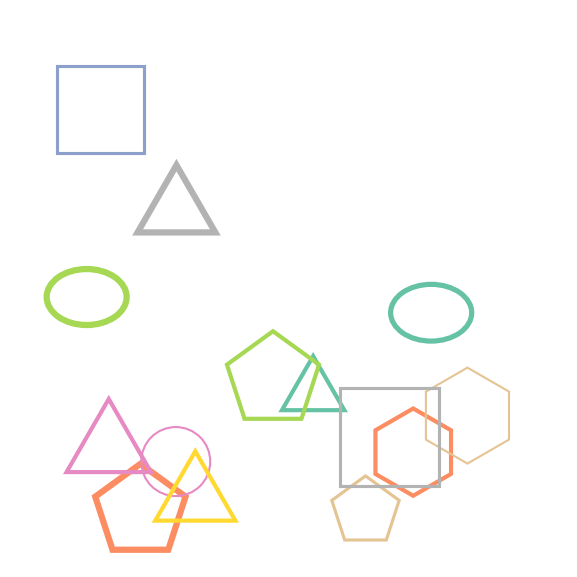[{"shape": "triangle", "thickness": 2, "radius": 0.31, "center": [0.542, 0.32]}, {"shape": "oval", "thickness": 2.5, "radius": 0.35, "center": [0.747, 0.458]}, {"shape": "pentagon", "thickness": 3, "radius": 0.41, "center": [0.243, 0.114]}, {"shape": "hexagon", "thickness": 2, "radius": 0.38, "center": [0.716, 0.216]}, {"shape": "square", "thickness": 1.5, "radius": 0.37, "center": [0.174, 0.81]}, {"shape": "triangle", "thickness": 2, "radius": 0.42, "center": [0.188, 0.224]}, {"shape": "circle", "thickness": 1, "radius": 0.3, "center": [0.304, 0.2]}, {"shape": "pentagon", "thickness": 2, "radius": 0.42, "center": [0.473, 0.342]}, {"shape": "oval", "thickness": 3, "radius": 0.35, "center": [0.15, 0.485]}, {"shape": "triangle", "thickness": 2, "radius": 0.4, "center": [0.338, 0.138]}, {"shape": "pentagon", "thickness": 1.5, "radius": 0.31, "center": [0.633, 0.114]}, {"shape": "hexagon", "thickness": 1, "radius": 0.42, "center": [0.809, 0.279]}, {"shape": "triangle", "thickness": 3, "radius": 0.39, "center": [0.306, 0.636]}, {"shape": "square", "thickness": 1.5, "radius": 0.43, "center": [0.674, 0.242]}]